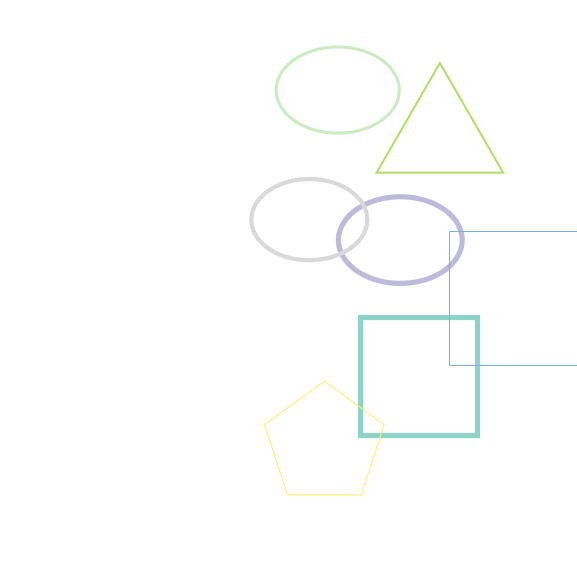[{"shape": "square", "thickness": 2.5, "radius": 0.51, "center": [0.725, 0.348]}, {"shape": "oval", "thickness": 2.5, "radius": 0.54, "center": [0.693, 0.583]}, {"shape": "square", "thickness": 0.5, "radius": 0.58, "center": [0.894, 0.483]}, {"shape": "triangle", "thickness": 1, "radius": 0.63, "center": [0.762, 0.763]}, {"shape": "oval", "thickness": 2, "radius": 0.5, "center": [0.536, 0.619]}, {"shape": "oval", "thickness": 1.5, "radius": 0.53, "center": [0.585, 0.843]}, {"shape": "pentagon", "thickness": 0.5, "radius": 0.54, "center": [0.562, 0.23]}]